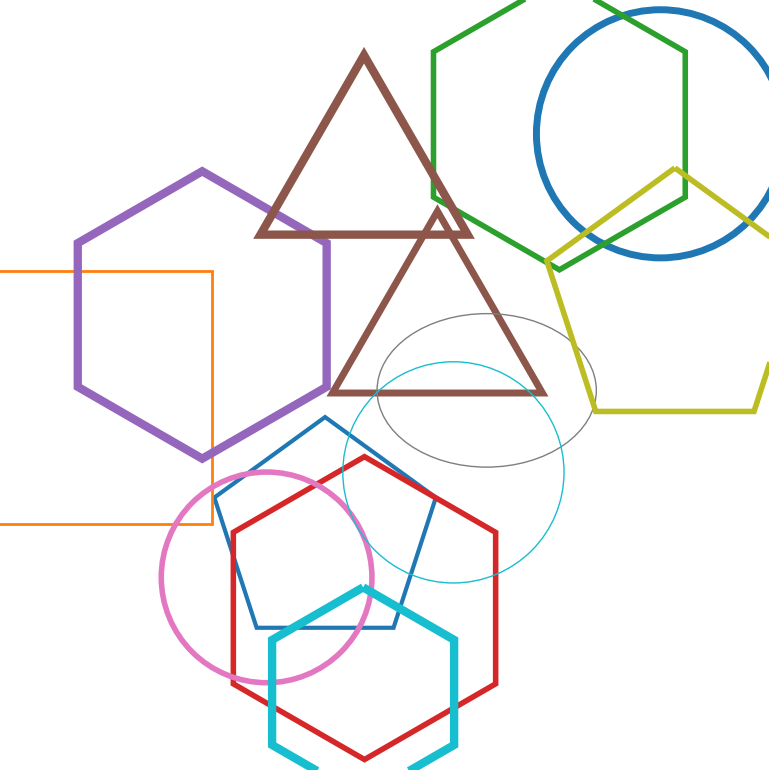[{"shape": "circle", "thickness": 2.5, "radius": 0.81, "center": [0.858, 0.826]}, {"shape": "pentagon", "thickness": 1.5, "radius": 0.76, "center": [0.422, 0.307]}, {"shape": "square", "thickness": 1, "radius": 0.82, "center": [0.112, 0.484]}, {"shape": "hexagon", "thickness": 2, "radius": 0.94, "center": [0.726, 0.838]}, {"shape": "hexagon", "thickness": 2, "radius": 0.98, "center": [0.473, 0.21]}, {"shape": "hexagon", "thickness": 3, "radius": 0.93, "center": [0.263, 0.591]}, {"shape": "triangle", "thickness": 3, "radius": 0.78, "center": [0.473, 0.773]}, {"shape": "triangle", "thickness": 2.5, "radius": 0.79, "center": [0.568, 0.568]}, {"shape": "circle", "thickness": 2, "radius": 0.68, "center": [0.346, 0.25]}, {"shape": "oval", "thickness": 0.5, "radius": 0.71, "center": [0.632, 0.493]}, {"shape": "pentagon", "thickness": 2, "radius": 0.87, "center": [0.876, 0.607]}, {"shape": "hexagon", "thickness": 3, "radius": 0.68, "center": [0.472, 0.101]}, {"shape": "circle", "thickness": 0.5, "radius": 0.72, "center": [0.589, 0.387]}]